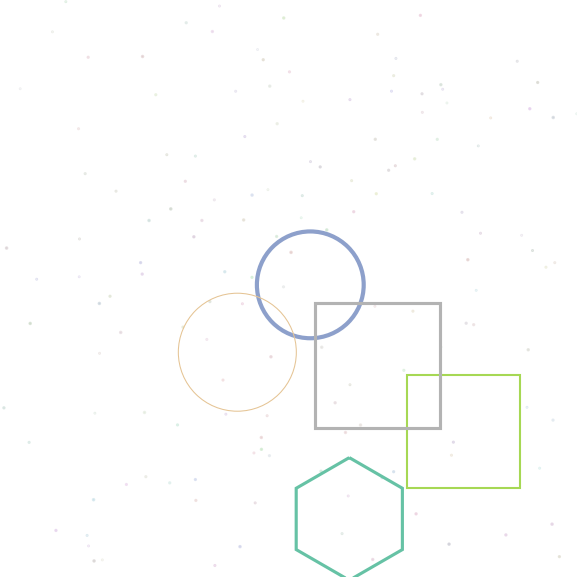[{"shape": "hexagon", "thickness": 1.5, "radius": 0.53, "center": [0.605, 0.101]}, {"shape": "circle", "thickness": 2, "radius": 0.46, "center": [0.537, 0.506]}, {"shape": "square", "thickness": 1, "radius": 0.49, "center": [0.802, 0.252]}, {"shape": "circle", "thickness": 0.5, "radius": 0.51, "center": [0.411, 0.389]}, {"shape": "square", "thickness": 1.5, "radius": 0.54, "center": [0.653, 0.366]}]